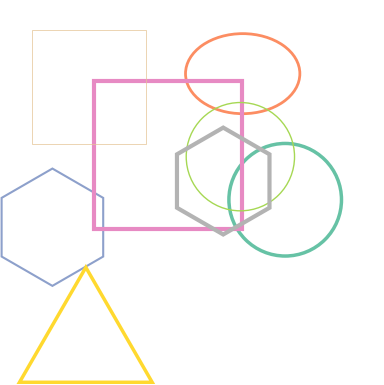[{"shape": "circle", "thickness": 2.5, "radius": 0.73, "center": [0.741, 0.481]}, {"shape": "oval", "thickness": 2, "radius": 0.74, "center": [0.63, 0.809]}, {"shape": "hexagon", "thickness": 1.5, "radius": 0.76, "center": [0.136, 0.41]}, {"shape": "square", "thickness": 3, "radius": 0.96, "center": [0.436, 0.598]}, {"shape": "circle", "thickness": 1, "radius": 0.7, "center": [0.624, 0.593]}, {"shape": "triangle", "thickness": 2.5, "radius": 0.99, "center": [0.223, 0.107]}, {"shape": "square", "thickness": 0.5, "radius": 0.74, "center": [0.231, 0.774]}, {"shape": "hexagon", "thickness": 3, "radius": 0.69, "center": [0.58, 0.53]}]